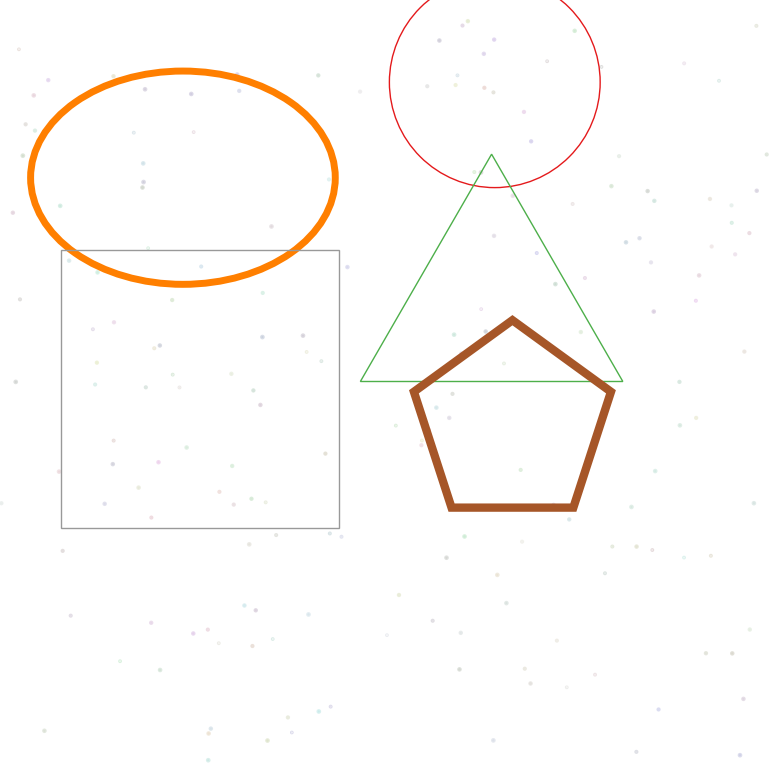[{"shape": "circle", "thickness": 0.5, "radius": 0.68, "center": [0.643, 0.893]}, {"shape": "triangle", "thickness": 0.5, "radius": 0.98, "center": [0.638, 0.603]}, {"shape": "oval", "thickness": 2.5, "radius": 0.99, "center": [0.238, 0.769]}, {"shape": "pentagon", "thickness": 3, "radius": 0.67, "center": [0.666, 0.45]}, {"shape": "square", "thickness": 0.5, "radius": 0.9, "center": [0.259, 0.495]}]